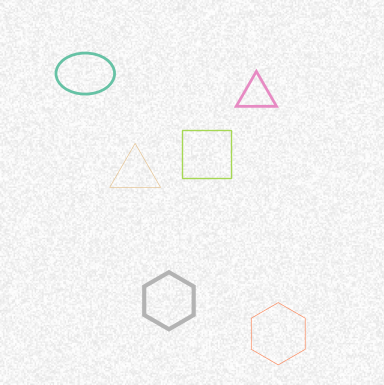[{"shape": "oval", "thickness": 2, "radius": 0.38, "center": [0.221, 0.809]}, {"shape": "hexagon", "thickness": 0.5, "radius": 0.4, "center": [0.723, 0.133]}, {"shape": "triangle", "thickness": 2, "radius": 0.3, "center": [0.666, 0.754]}, {"shape": "square", "thickness": 1, "radius": 0.31, "center": [0.537, 0.6]}, {"shape": "triangle", "thickness": 0.5, "radius": 0.38, "center": [0.351, 0.551]}, {"shape": "hexagon", "thickness": 3, "radius": 0.37, "center": [0.439, 0.219]}]